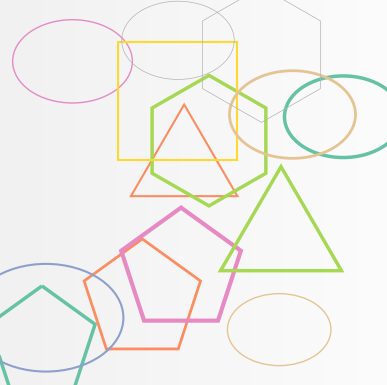[{"shape": "pentagon", "thickness": 2.5, "radius": 0.72, "center": [0.108, 0.113]}, {"shape": "oval", "thickness": 2.5, "radius": 0.76, "center": [0.886, 0.697]}, {"shape": "triangle", "thickness": 1.5, "radius": 0.79, "center": [0.475, 0.57]}, {"shape": "pentagon", "thickness": 2, "radius": 0.79, "center": [0.367, 0.221]}, {"shape": "oval", "thickness": 1.5, "radius": 1.0, "center": [0.119, 0.175]}, {"shape": "pentagon", "thickness": 3, "radius": 0.81, "center": [0.467, 0.298]}, {"shape": "oval", "thickness": 1, "radius": 0.77, "center": [0.187, 0.841]}, {"shape": "hexagon", "thickness": 2.5, "radius": 0.85, "center": [0.539, 0.635]}, {"shape": "triangle", "thickness": 2.5, "radius": 0.9, "center": [0.725, 0.387]}, {"shape": "square", "thickness": 1.5, "radius": 0.77, "center": [0.457, 0.739]}, {"shape": "oval", "thickness": 1, "radius": 0.67, "center": [0.721, 0.144]}, {"shape": "oval", "thickness": 2, "radius": 0.81, "center": [0.755, 0.703]}, {"shape": "oval", "thickness": 0.5, "radius": 0.73, "center": [0.459, 0.895]}, {"shape": "hexagon", "thickness": 0.5, "radius": 0.88, "center": [0.675, 0.858]}]